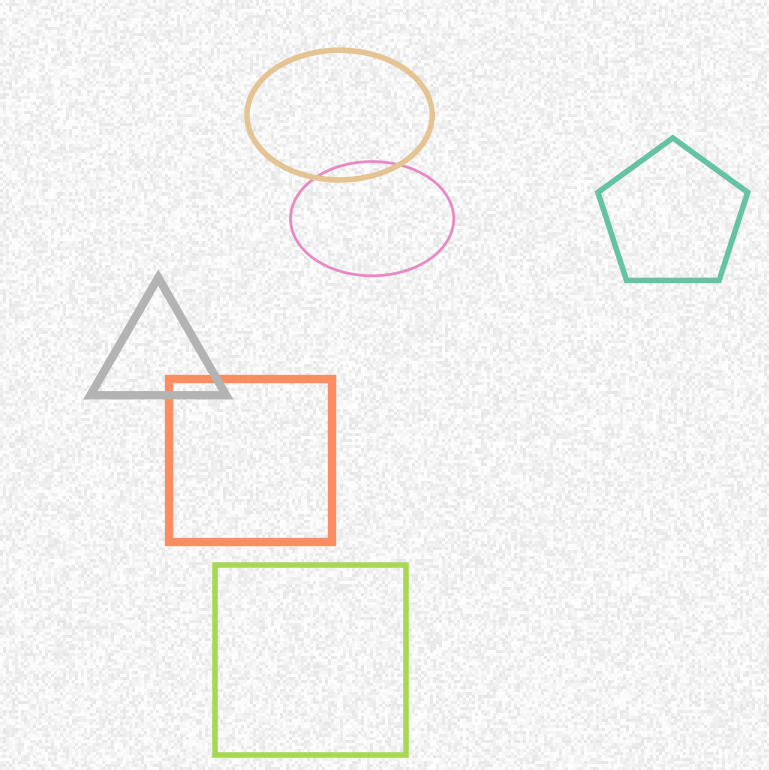[{"shape": "pentagon", "thickness": 2, "radius": 0.51, "center": [0.874, 0.719]}, {"shape": "square", "thickness": 3, "radius": 0.53, "center": [0.326, 0.402]}, {"shape": "oval", "thickness": 1, "radius": 0.53, "center": [0.483, 0.716]}, {"shape": "square", "thickness": 2, "radius": 0.62, "center": [0.403, 0.143]}, {"shape": "oval", "thickness": 2, "radius": 0.6, "center": [0.441, 0.851]}, {"shape": "triangle", "thickness": 3, "radius": 0.51, "center": [0.206, 0.538]}]